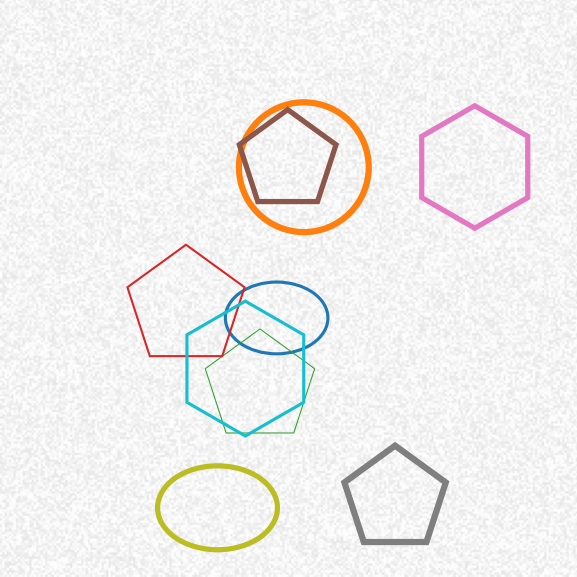[{"shape": "oval", "thickness": 1.5, "radius": 0.44, "center": [0.479, 0.449]}, {"shape": "circle", "thickness": 3, "radius": 0.56, "center": [0.526, 0.71]}, {"shape": "pentagon", "thickness": 0.5, "radius": 0.5, "center": [0.45, 0.33]}, {"shape": "pentagon", "thickness": 1, "radius": 0.53, "center": [0.322, 0.469]}, {"shape": "pentagon", "thickness": 2.5, "radius": 0.44, "center": [0.498, 0.721]}, {"shape": "hexagon", "thickness": 2.5, "radius": 0.53, "center": [0.822, 0.71]}, {"shape": "pentagon", "thickness": 3, "radius": 0.46, "center": [0.684, 0.135]}, {"shape": "oval", "thickness": 2.5, "radius": 0.52, "center": [0.377, 0.12]}, {"shape": "hexagon", "thickness": 1.5, "radius": 0.58, "center": [0.425, 0.361]}]